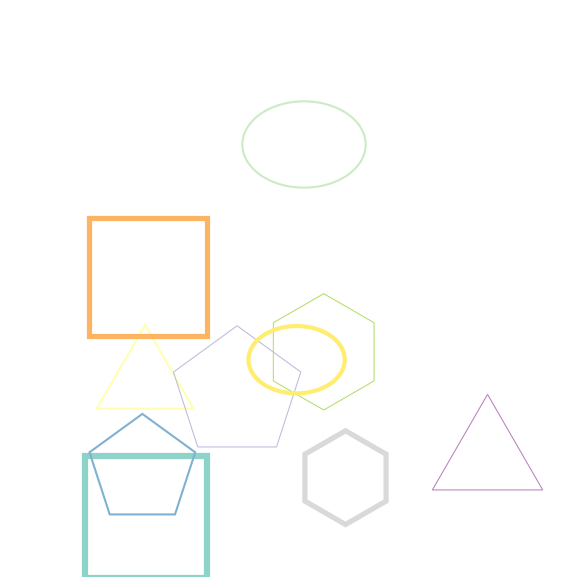[{"shape": "square", "thickness": 3, "radius": 0.53, "center": [0.253, 0.104]}, {"shape": "triangle", "thickness": 1, "radius": 0.48, "center": [0.251, 0.34]}, {"shape": "pentagon", "thickness": 0.5, "radius": 0.58, "center": [0.411, 0.319]}, {"shape": "pentagon", "thickness": 1, "radius": 0.48, "center": [0.247, 0.186]}, {"shape": "square", "thickness": 2.5, "radius": 0.51, "center": [0.256, 0.519]}, {"shape": "hexagon", "thickness": 0.5, "radius": 0.5, "center": [0.561, 0.39]}, {"shape": "hexagon", "thickness": 2.5, "radius": 0.41, "center": [0.598, 0.172]}, {"shape": "triangle", "thickness": 0.5, "radius": 0.55, "center": [0.844, 0.206]}, {"shape": "oval", "thickness": 1, "radius": 0.53, "center": [0.526, 0.749]}, {"shape": "oval", "thickness": 2, "radius": 0.42, "center": [0.514, 0.376]}]